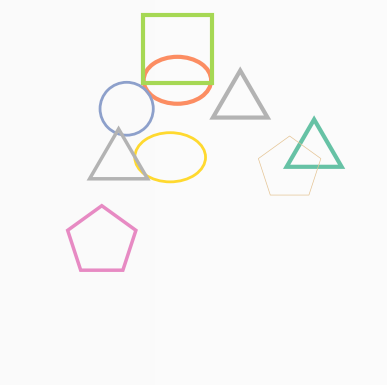[{"shape": "triangle", "thickness": 3, "radius": 0.41, "center": [0.811, 0.608]}, {"shape": "oval", "thickness": 3, "radius": 0.44, "center": [0.458, 0.791]}, {"shape": "circle", "thickness": 2, "radius": 0.34, "center": [0.327, 0.718]}, {"shape": "pentagon", "thickness": 2.5, "radius": 0.46, "center": [0.263, 0.373]}, {"shape": "square", "thickness": 3, "radius": 0.44, "center": [0.459, 0.872]}, {"shape": "oval", "thickness": 2, "radius": 0.46, "center": [0.439, 0.592]}, {"shape": "pentagon", "thickness": 0.5, "radius": 0.42, "center": [0.747, 0.562]}, {"shape": "triangle", "thickness": 3, "radius": 0.41, "center": [0.62, 0.735]}, {"shape": "triangle", "thickness": 2.5, "radius": 0.43, "center": [0.306, 0.579]}]